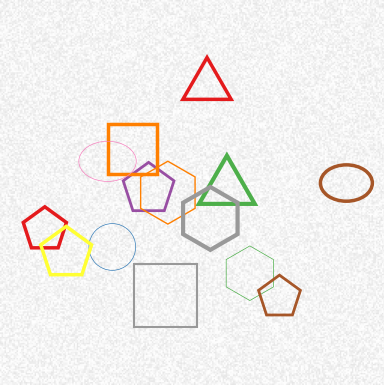[{"shape": "pentagon", "thickness": 2.5, "radius": 0.29, "center": [0.116, 0.404]}, {"shape": "triangle", "thickness": 2.5, "radius": 0.36, "center": [0.538, 0.778]}, {"shape": "circle", "thickness": 0.5, "radius": 0.3, "center": [0.292, 0.359]}, {"shape": "triangle", "thickness": 3, "radius": 0.42, "center": [0.589, 0.512]}, {"shape": "hexagon", "thickness": 0.5, "radius": 0.35, "center": [0.649, 0.29]}, {"shape": "pentagon", "thickness": 2, "radius": 0.35, "center": [0.386, 0.509]}, {"shape": "square", "thickness": 2.5, "radius": 0.32, "center": [0.345, 0.613]}, {"shape": "hexagon", "thickness": 1, "radius": 0.41, "center": [0.436, 0.5]}, {"shape": "pentagon", "thickness": 2.5, "radius": 0.35, "center": [0.172, 0.343]}, {"shape": "oval", "thickness": 2.5, "radius": 0.34, "center": [0.9, 0.525]}, {"shape": "pentagon", "thickness": 2, "radius": 0.29, "center": [0.726, 0.228]}, {"shape": "oval", "thickness": 0.5, "radius": 0.37, "center": [0.279, 0.581]}, {"shape": "hexagon", "thickness": 3, "radius": 0.41, "center": [0.546, 0.433]}, {"shape": "square", "thickness": 1.5, "radius": 0.41, "center": [0.43, 0.232]}]